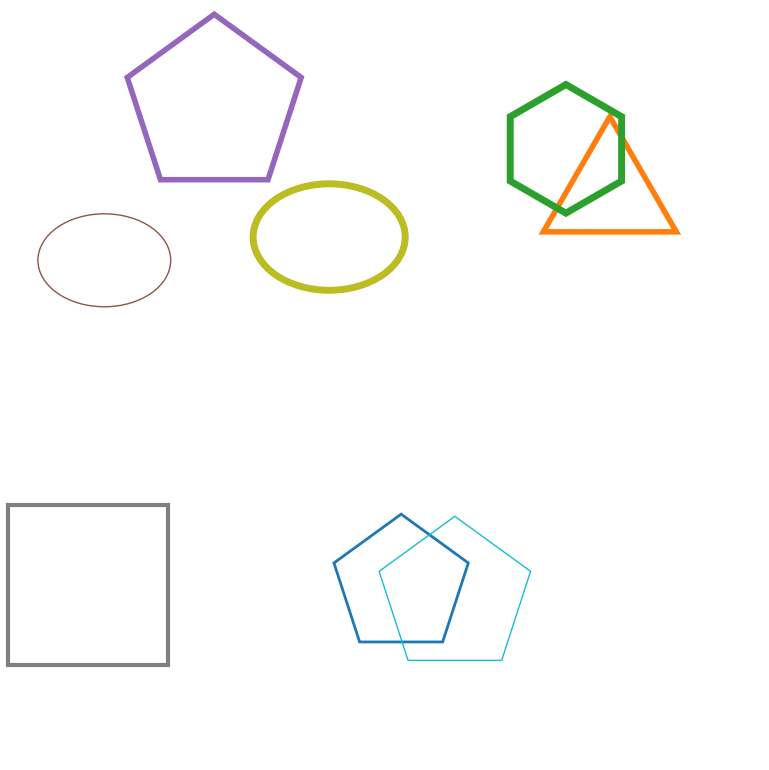[{"shape": "pentagon", "thickness": 1, "radius": 0.46, "center": [0.521, 0.241]}, {"shape": "triangle", "thickness": 2, "radius": 0.5, "center": [0.792, 0.749]}, {"shape": "hexagon", "thickness": 2.5, "radius": 0.42, "center": [0.735, 0.807]}, {"shape": "pentagon", "thickness": 2, "radius": 0.59, "center": [0.278, 0.863]}, {"shape": "oval", "thickness": 0.5, "radius": 0.43, "center": [0.135, 0.662]}, {"shape": "square", "thickness": 1.5, "radius": 0.52, "center": [0.114, 0.24]}, {"shape": "oval", "thickness": 2.5, "radius": 0.49, "center": [0.427, 0.692]}, {"shape": "pentagon", "thickness": 0.5, "radius": 0.52, "center": [0.591, 0.226]}]